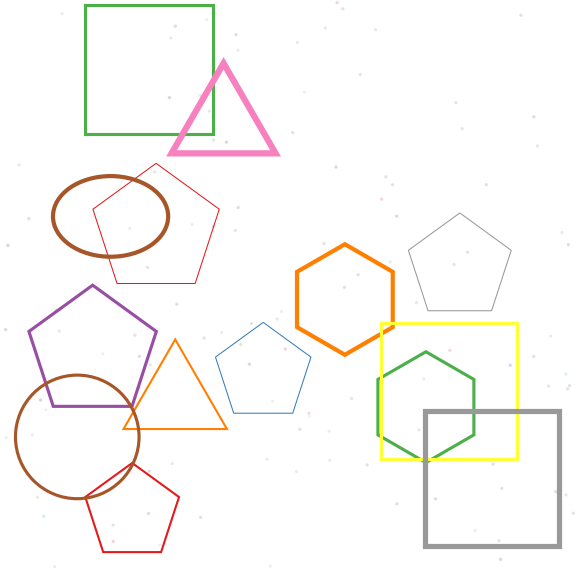[{"shape": "pentagon", "thickness": 0.5, "radius": 0.58, "center": [0.27, 0.601]}, {"shape": "pentagon", "thickness": 1, "radius": 0.43, "center": [0.229, 0.112]}, {"shape": "pentagon", "thickness": 0.5, "radius": 0.43, "center": [0.456, 0.354]}, {"shape": "hexagon", "thickness": 1.5, "radius": 0.48, "center": [0.738, 0.294]}, {"shape": "square", "thickness": 1.5, "radius": 0.55, "center": [0.258, 0.879]}, {"shape": "pentagon", "thickness": 1.5, "radius": 0.58, "center": [0.16, 0.389]}, {"shape": "hexagon", "thickness": 2, "radius": 0.48, "center": [0.597, 0.481]}, {"shape": "triangle", "thickness": 1, "radius": 0.52, "center": [0.303, 0.308]}, {"shape": "square", "thickness": 1.5, "radius": 0.59, "center": [0.777, 0.322]}, {"shape": "oval", "thickness": 2, "radius": 0.5, "center": [0.191, 0.624]}, {"shape": "circle", "thickness": 1.5, "radius": 0.54, "center": [0.134, 0.243]}, {"shape": "triangle", "thickness": 3, "radius": 0.52, "center": [0.387, 0.786]}, {"shape": "pentagon", "thickness": 0.5, "radius": 0.47, "center": [0.796, 0.537]}, {"shape": "square", "thickness": 2.5, "radius": 0.58, "center": [0.852, 0.17]}]